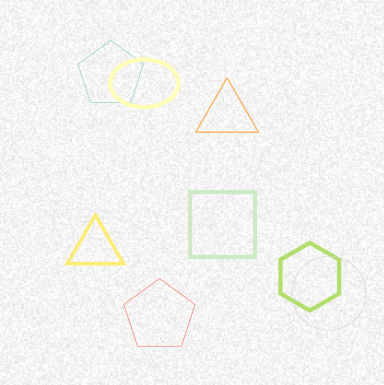[{"shape": "pentagon", "thickness": 0.5, "radius": 0.45, "center": [0.288, 0.806]}, {"shape": "oval", "thickness": 3, "radius": 0.44, "center": [0.375, 0.784]}, {"shape": "pentagon", "thickness": 0.5, "radius": 0.49, "center": [0.414, 0.179]}, {"shape": "triangle", "thickness": 1, "radius": 0.47, "center": [0.59, 0.704]}, {"shape": "hexagon", "thickness": 3, "radius": 0.44, "center": [0.805, 0.281]}, {"shape": "circle", "thickness": 0.5, "radius": 0.48, "center": [0.854, 0.238]}, {"shape": "square", "thickness": 3, "radius": 0.42, "center": [0.578, 0.417]}, {"shape": "triangle", "thickness": 2.5, "radius": 0.42, "center": [0.248, 0.357]}]